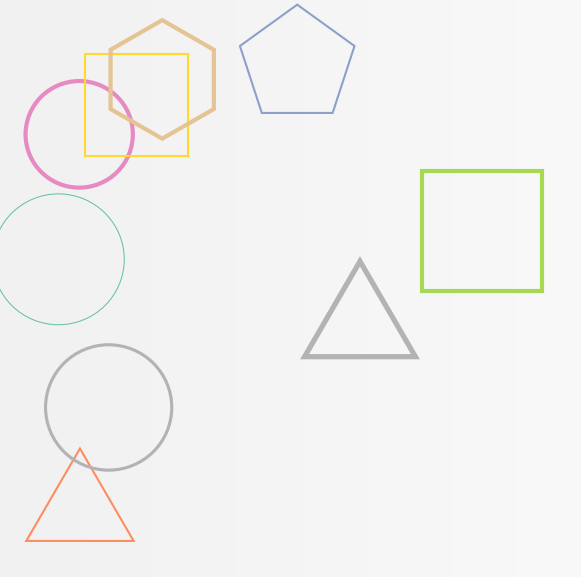[{"shape": "circle", "thickness": 0.5, "radius": 0.57, "center": [0.1, 0.55]}, {"shape": "triangle", "thickness": 1, "radius": 0.53, "center": [0.138, 0.116]}, {"shape": "pentagon", "thickness": 1, "radius": 0.52, "center": [0.511, 0.887]}, {"shape": "circle", "thickness": 2, "radius": 0.46, "center": [0.136, 0.766]}, {"shape": "square", "thickness": 2, "radius": 0.52, "center": [0.829, 0.599]}, {"shape": "square", "thickness": 1, "radius": 0.44, "center": [0.235, 0.817]}, {"shape": "hexagon", "thickness": 2, "radius": 0.51, "center": [0.279, 0.862]}, {"shape": "circle", "thickness": 1.5, "radius": 0.54, "center": [0.187, 0.294]}, {"shape": "triangle", "thickness": 2.5, "radius": 0.55, "center": [0.619, 0.437]}]